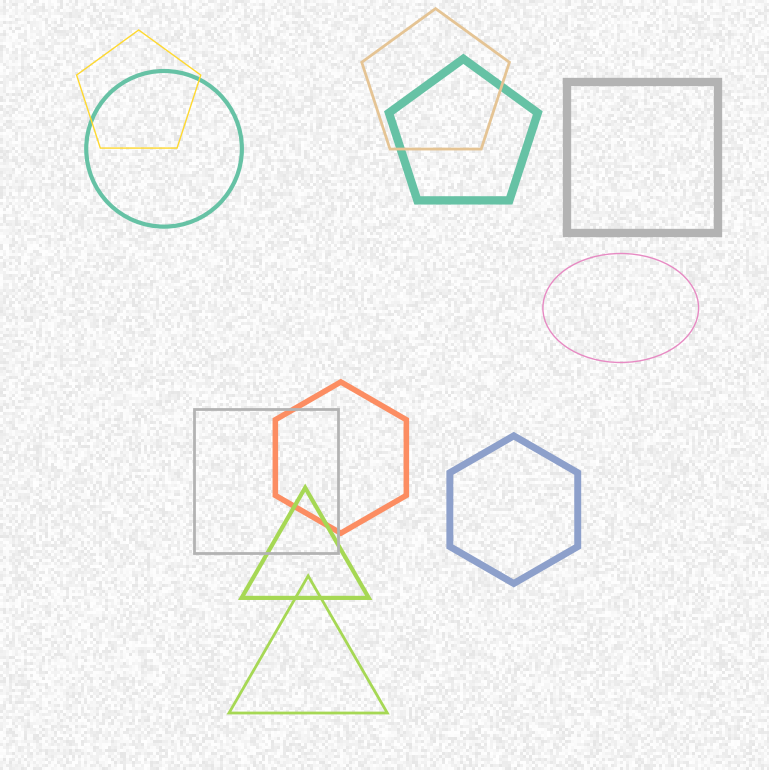[{"shape": "circle", "thickness": 1.5, "radius": 0.51, "center": [0.213, 0.807]}, {"shape": "pentagon", "thickness": 3, "radius": 0.51, "center": [0.602, 0.822]}, {"shape": "hexagon", "thickness": 2, "radius": 0.49, "center": [0.443, 0.406]}, {"shape": "hexagon", "thickness": 2.5, "radius": 0.48, "center": [0.667, 0.338]}, {"shape": "oval", "thickness": 0.5, "radius": 0.51, "center": [0.806, 0.6]}, {"shape": "triangle", "thickness": 1.5, "radius": 0.48, "center": [0.396, 0.271]}, {"shape": "triangle", "thickness": 1, "radius": 0.59, "center": [0.4, 0.133]}, {"shape": "pentagon", "thickness": 0.5, "radius": 0.42, "center": [0.18, 0.876]}, {"shape": "pentagon", "thickness": 1, "radius": 0.5, "center": [0.566, 0.888]}, {"shape": "square", "thickness": 3, "radius": 0.49, "center": [0.835, 0.796]}, {"shape": "square", "thickness": 1, "radius": 0.47, "center": [0.346, 0.375]}]